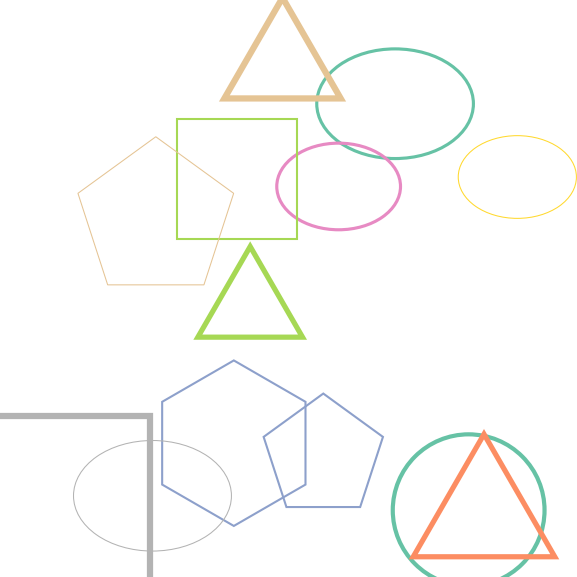[{"shape": "circle", "thickness": 2, "radius": 0.66, "center": [0.812, 0.116]}, {"shape": "oval", "thickness": 1.5, "radius": 0.68, "center": [0.684, 0.82]}, {"shape": "triangle", "thickness": 2.5, "radius": 0.71, "center": [0.838, 0.106]}, {"shape": "pentagon", "thickness": 1, "radius": 0.54, "center": [0.56, 0.209]}, {"shape": "hexagon", "thickness": 1, "radius": 0.72, "center": [0.405, 0.232]}, {"shape": "oval", "thickness": 1.5, "radius": 0.54, "center": [0.586, 0.676]}, {"shape": "triangle", "thickness": 2.5, "radius": 0.52, "center": [0.433, 0.468]}, {"shape": "square", "thickness": 1, "radius": 0.52, "center": [0.411, 0.689]}, {"shape": "oval", "thickness": 0.5, "radius": 0.51, "center": [0.896, 0.693]}, {"shape": "triangle", "thickness": 3, "radius": 0.58, "center": [0.489, 0.887]}, {"shape": "pentagon", "thickness": 0.5, "radius": 0.71, "center": [0.27, 0.621]}, {"shape": "oval", "thickness": 0.5, "radius": 0.68, "center": [0.264, 0.141]}, {"shape": "square", "thickness": 3, "radius": 0.73, "center": [0.114, 0.133]}]